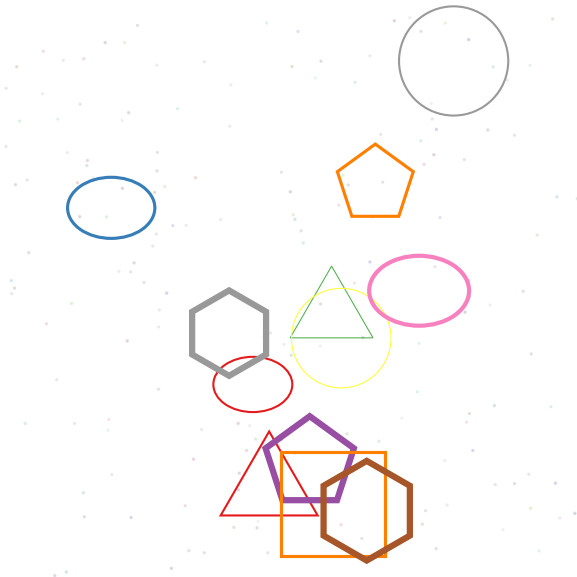[{"shape": "oval", "thickness": 1, "radius": 0.34, "center": [0.438, 0.333]}, {"shape": "triangle", "thickness": 1, "radius": 0.48, "center": [0.466, 0.155]}, {"shape": "oval", "thickness": 1.5, "radius": 0.38, "center": [0.193, 0.639]}, {"shape": "triangle", "thickness": 0.5, "radius": 0.41, "center": [0.574, 0.456]}, {"shape": "pentagon", "thickness": 3, "radius": 0.4, "center": [0.536, 0.198]}, {"shape": "square", "thickness": 1.5, "radius": 0.45, "center": [0.577, 0.127]}, {"shape": "pentagon", "thickness": 1.5, "radius": 0.35, "center": [0.65, 0.681]}, {"shape": "circle", "thickness": 0.5, "radius": 0.43, "center": [0.591, 0.414]}, {"shape": "hexagon", "thickness": 3, "radius": 0.43, "center": [0.635, 0.115]}, {"shape": "oval", "thickness": 2, "radius": 0.43, "center": [0.726, 0.496]}, {"shape": "circle", "thickness": 1, "radius": 0.47, "center": [0.786, 0.894]}, {"shape": "hexagon", "thickness": 3, "radius": 0.37, "center": [0.397, 0.422]}]